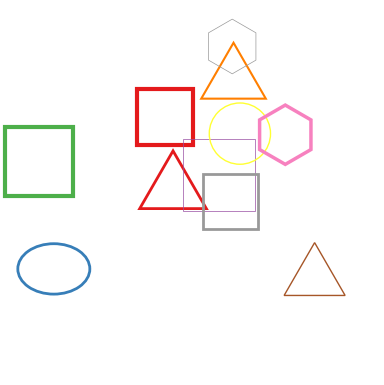[{"shape": "square", "thickness": 3, "radius": 0.37, "center": [0.429, 0.696]}, {"shape": "triangle", "thickness": 2, "radius": 0.5, "center": [0.449, 0.508]}, {"shape": "oval", "thickness": 2, "radius": 0.47, "center": [0.14, 0.302]}, {"shape": "square", "thickness": 3, "radius": 0.44, "center": [0.102, 0.581]}, {"shape": "square", "thickness": 0.5, "radius": 0.47, "center": [0.568, 0.546]}, {"shape": "triangle", "thickness": 1.5, "radius": 0.48, "center": [0.607, 0.792]}, {"shape": "circle", "thickness": 1, "radius": 0.4, "center": [0.623, 0.653]}, {"shape": "triangle", "thickness": 1, "radius": 0.46, "center": [0.817, 0.278]}, {"shape": "hexagon", "thickness": 2.5, "radius": 0.38, "center": [0.741, 0.65]}, {"shape": "square", "thickness": 2, "radius": 0.36, "center": [0.6, 0.478]}, {"shape": "hexagon", "thickness": 0.5, "radius": 0.36, "center": [0.603, 0.879]}]